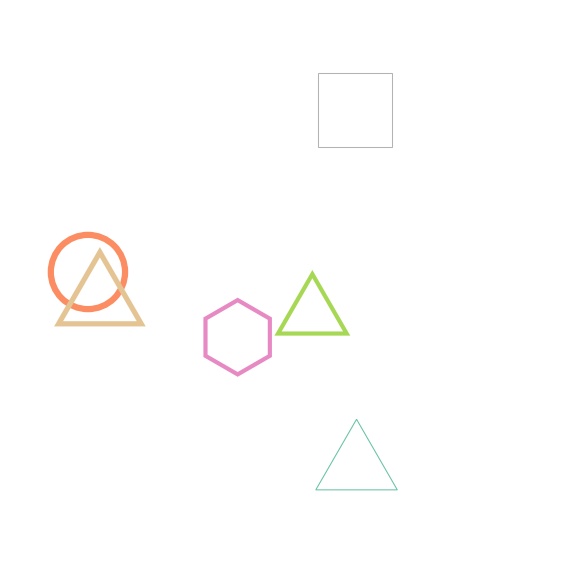[{"shape": "triangle", "thickness": 0.5, "radius": 0.41, "center": [0.617, 0.192]}, {"shape": "circle", "thickness": 3, "radius": 0.32, "center": [0.152, 0.528]}, {"shape": "hexagon", "thickness": 2, "radius": 0.32, "center": [0.412, 0.415]}, {"shape": "triangle", "thickness": 2, "radius": 0.34, "center": [0.541, 0.456]}, {"shape": "triangle", "thickness": 2.5, "radius": 0.41, "center": [0.173, 0.48]}, {"shape": "square", "thickness": 0.5, "radius": 0.32, "center": [0.614, 0.809]}]